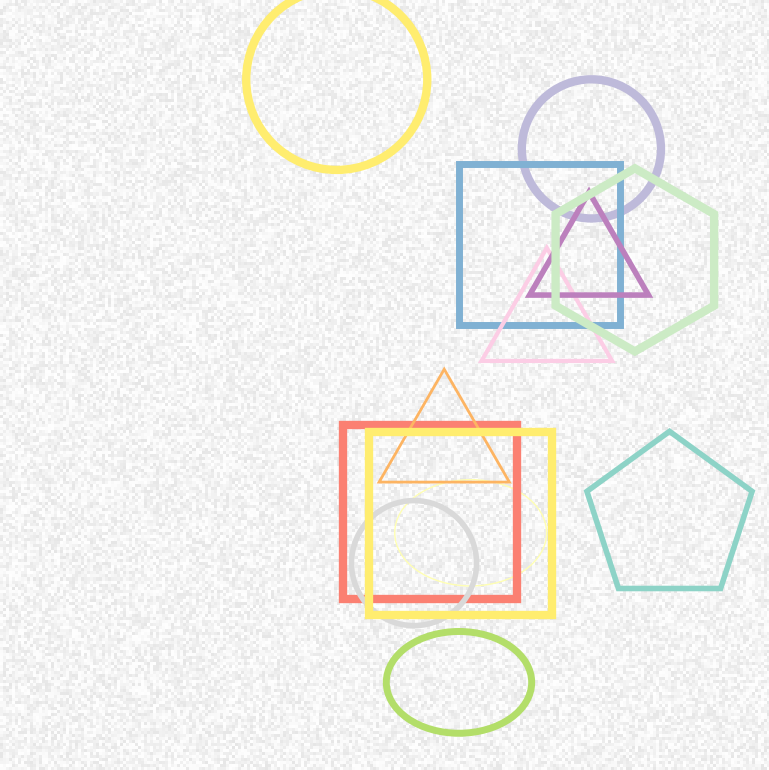[{"shape": "pentagon", "thickness": 2, "radius": 0.56, "center": [0.87, 0.327]}, {"shape": "oval", "thickness": 0.5, "radius": 0.49, "center": [0.611, 0.308]}, {"shape": "circle", "thickness": 3, "radius": 0.45, "center": [0.768, 0.807]}, {"shape": "square", "thickness": 3, "radius": 0.56, "center": [0.558, 0.335]}, {"shape": "square", "thickness": 2.5, "radius": 0.52, "center": [0.701, 0.683]}, {"shape": "triangle", "thickness": 1, "radius": 0.49, "center": [0.577, 0.423]}, {"shape": "oval", "thickness": 2.5, "radius": 0.47, "center": [0.596, 0.114]}, {"shape": "triangle", "thickness": 1.5, "radius": 0.49, "center": [0.71, 0.58]}, {"shape": "circle", "thickness": 2, "radius": 0.41, "center": [0.538, 0.269]}, {"shape": "triangle", "thickness": 2, "radius": 0.45, "center": [0.765, 0.661]}, {"shape": "hexagon", "thickness": 3, "radius": 0.59, "center": [0.825, 0.662]}, {"shape": "square", "thickness": 3, "radius": 0.59, "center": [0.598, 0.32]}, {"shape": "circle", "thickness": 3, "radius": 0.59, "center": [0.437, 0.897]}]